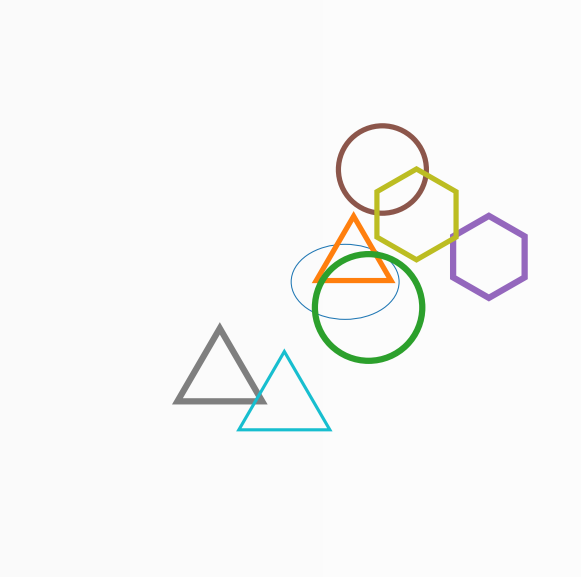[{"shape": "oval", "thickness": 0.5, "radius": 0.46, "center": [0.594, 0.511]}, {"shape": "triangle", "thickness": 2.5, "radius": 0.37, "center": [0.608, 0.55]}, {"shape": "circle", "thickness": 3, "radius": 0.46, "center": [0.634, 0.467]}, {"shape": "hexagon", "thickness": 3, "radius": 0.36, "center": [0.841, 0.554]}, {"shape": "circle", "thickness": 2.5, "radius": 0.38, "center": [0.658, 0.706]}, {"shape": "triangle", "thickness": 3, "radius": 0.42, "center": [0.378, 0.346]}, {"shape": "hexagon", "thickness": 2.5, "radius": 0.39, "center": [0.717, 0.628]}, {"shape": "triangle", "thickness": 1.5, "radius": 0.45, "center": [0.489, 0.3]}]